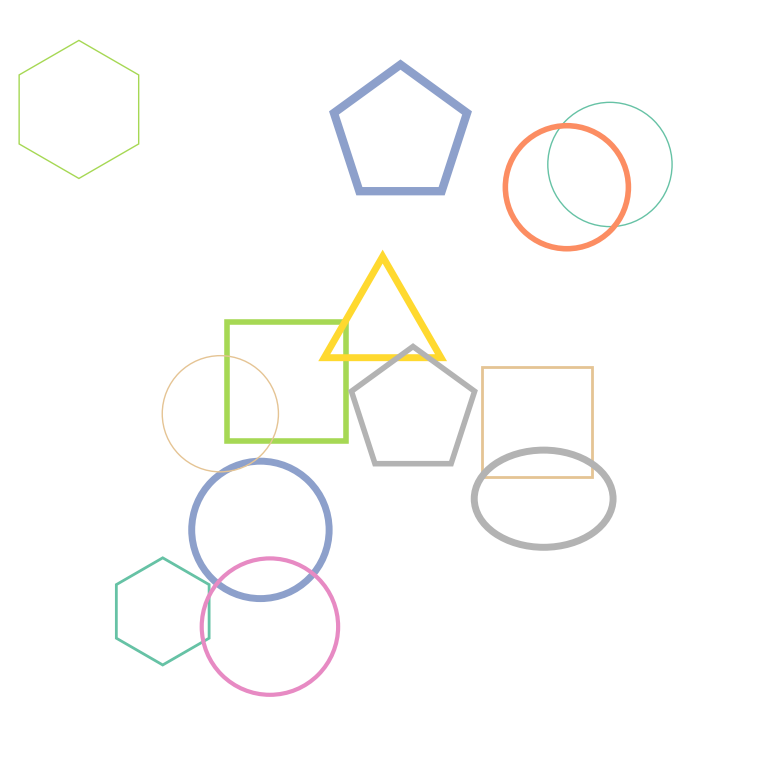[{"shape": "hexagon", "thickness": 1, "radius": 0.35, "center": [0.211, 0.206]}, {"shape": "circle", "thickness": 0.5, "radius": 0.4, "center": [0.792, 0.786]}, {"shape": "circle", "thickness": 2, "radius": 0.4, "center": [0.736, 0.757]}, {"shape": "pentagon", "thickness": 3, "radius": 0.45, "center": [0.52, 0.825]}, {"shape": "circle", "thickness": 2.5, "radius": 0.45, "center": [0.338, 0.312]}, {"shape": "circle", "thickness": 1.5, "radius": 0.44, "center": [0.351, 0.186]}, {"shape": "square", "thickness": 2, "radius": 0.38, "center": [0.372, 0.504]}, {"shape": "hexagon", "thickness": 0.5, "radius": 0.45, "center": [0.102, 0.858]}, {"shape": "triangle", "thickness": 2.5, "radius": 0.44, "center": [0.497, 0.579]}, {"shape": "circle", "thickness": 0.5, "radius": 0.38, "center": [0.286, 0.463]}, {"shape": "square", "thickness": 1, "radius": 0.36, "center": [0.697, 0.451]}, {"shape": "pentagon", "thickness": 2, "radius": 0.42, "center": [0.536, 0.466]}, {"shape": "oval", "thickness": 2.5, "radius": 0.45, "center": [0.706, 0.352]}]